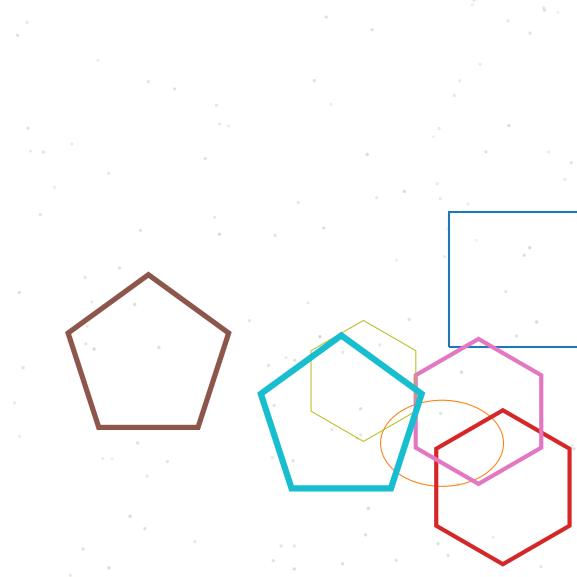[{"shape": "square", "thickness": 1, "radius": 0.59, "center": [0.895, 0.516]}, {"shape": "oval", "thickness": 0.5, "radius": 0.53, "center": [0.765, 0.232]}, {"shape": "hexagon", "thickness": 2, "radius": 0.67, "center": [0.871, 0.155]}, {"shape": "pentagon", "thickness": 2.5, "radius": 0.73, "center": [0.257, 0.377]}, {"shape": "hexagon", "thickness": 2, "radius": 0.63, "center": [0.829, 0.287]}, {"shape": "hexagon", "thickness": 0.5, "radius": 0.52, "center": [0.629, 0.34]}, {"shape": "pentagon", "thickness": 3, "radius": 0.73, "center": [0.591, 0.272]}]